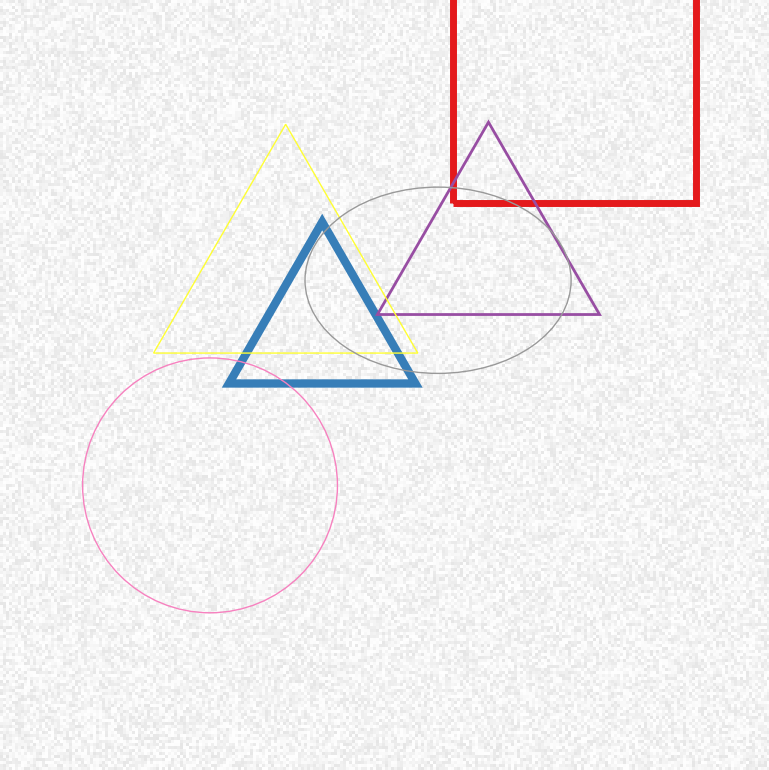[{"shape": "square", "thickness": 2.5, "radius": 0.79, "center": [0.746, 0.894]}, {"shape": "triangle", "thickness": 3, "radius": 0.7, "center": [0.418, 0.572]}, {"shape": "triangle", "thickness": 1, "radius": 0.83, "center": [0.634, 0.675]}, {"shape": "triangle", "thickness": 0.5, "radius": 0.99, "center": [0.371, 0.641]}, {"shape": "circle", "thickness": 0.5, "radius": 0.83, "center": [0.273, 0.37]}, {"shape": "oval", "thickness": 0.5, "radius": 0.86, "center": [0.569, 0.636]}]